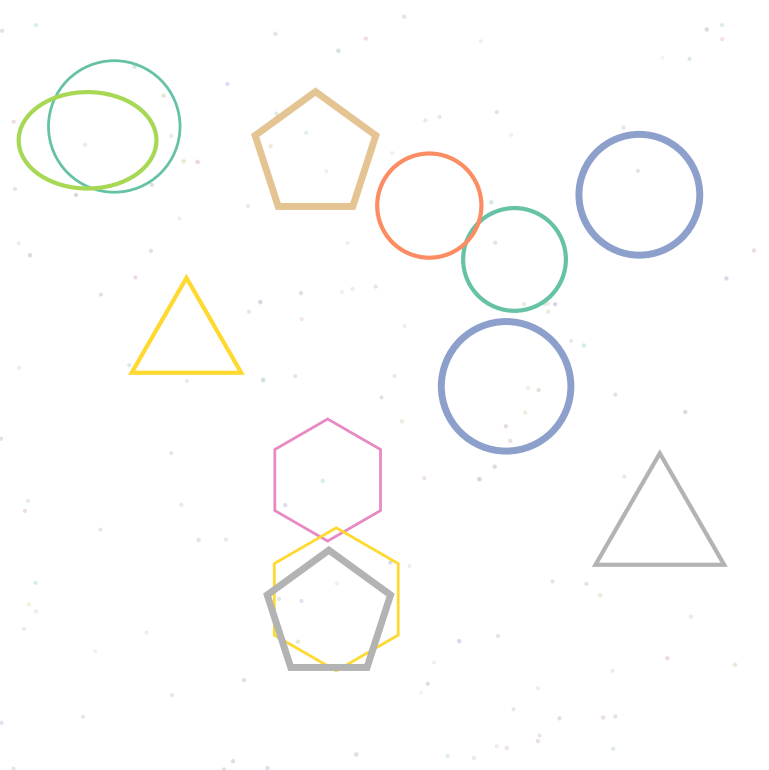[{"shape": "circle", "thickness": 1.5, "radius": 0.33, "center": [0.668, 0.663]}, {"shape": "circle", "thickness": 1, "radius": 0.43, "center": [0.148, 0.836]}, {"shape": "circle", "thickness": 1.5, "radius": 0.34, "center": [0.558, 0.733]}, {"shape": "circle", "thickness": 2.5, "radius": 0.42, "center": [0.657, 0.498]}, {"shape": "circle", "thickness": 2.5, "radius": 0.39, "center": [0.83, 0.747]}, {"shape": "hexagon", "thickness": 1, "radius": 0.4, "center": [0.426, 0.377]}, {"shape": "oval", "thickness": 1.5, "radius": 0.45, "center": [0.114, 0.818]}, {"shape": "triangle", "thickness": 1.5, "radius": 0.41, "center": [0.242, 0.557]}, {"shape": "hexagon", "thickness": 1, "radius": 0.46, "center": [0.437, 0.222]}, {"shape": "pentagon", "thickness": 2.5, "radius": 0.41, "center": [0.41, 0.799]}, {"shape": "triangle", "thickness": 1.5, "radius": 0.48, "center": [0.857, 0.315]}, {"shape": "pentagon", "thickness": 2.5, "radius": 0.42, "center": [0.427, 0.201]}]